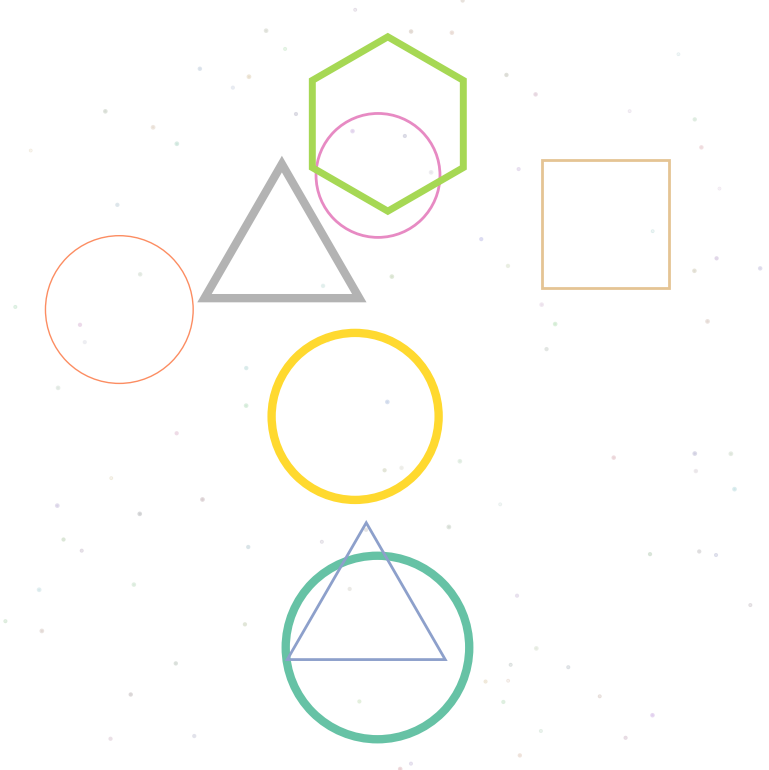[{"shape": "circle", "thickness": 3, "radius": 0.6, "center": [0.49, 0.159]}, {"shape": "circle", "thickness": 0.5, "radius": 0.48, "center": [0.155, 0.598]}, {"shape": "triangle", "thickness": 1, "radius": 0.59, "center": [0.476, 0.203]}, {"shape": "circle", "thickness": 1, "radius": 0.4, "center": [0.491, 0.772]}, {"shape": "hexagon", "thickness": 2.5, "radius": 0.57, "center": [0.504, 0.839]}, {"shape": "circle", "thickness": 3, "radius": 0.54, "center": [0.461, 0.459]}, {"shape": "square", "thickness": 1, "radius": 0.41, "center": [0.787, 0.709]}, {"shape": "triangle", "thickness": 3, "radius": 0.58, "center": [0.366, 0.671]}]